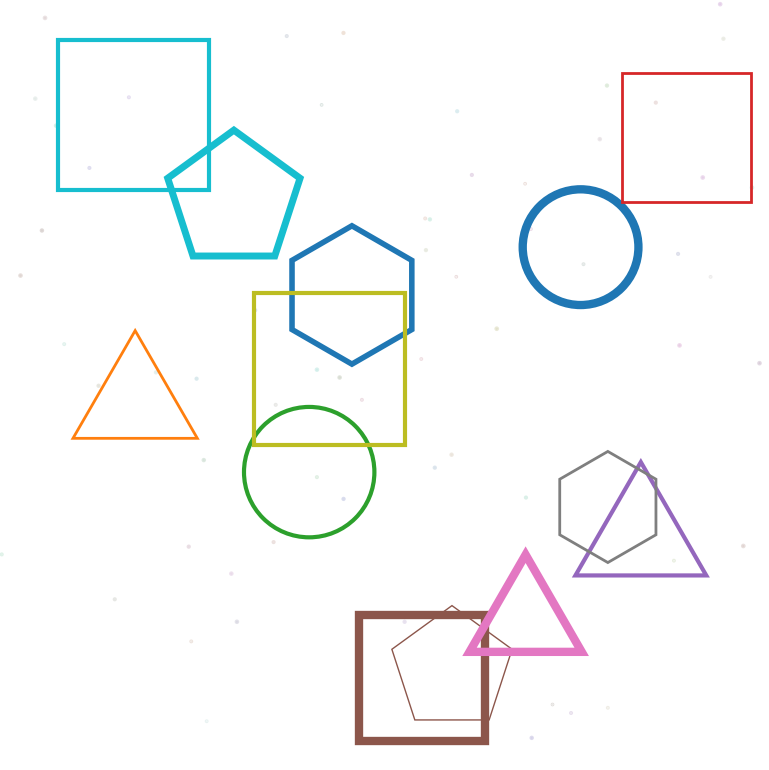[{"shape": "circle", "thickness": 3, "radius": 0.38, "center": [0.754, 0.679]}, {"shape": "hexagon", "thickness": 2, "radius": 0.45, "center": [0.457, 0.617]}, {"shape": "triangle", "thickness": 1, "radius": 0.47, "center": [0.176, 0.477]}, {"shape": "circle", "thickness": 1.5, "radius": 0.42, "center": [0.402, 0.387]}, {"shape": "square", "thickness": 1, "radius": 0.42, "center": [0.892, 0.822]}, {"shape": "triangle", "thickness": 1.5, "radius": 0.49, "center": [0.832, 0.302]}, {"shape": "pentagon", "thickness": 0.5, "radius": 0.41, "center": [0.587, 0.131]}, {"shape": "square", "thickness": 3, "radius": 0.41, "center": [0.548, 0.119]}, {"shape": "triangle", "thickness": 3, "radius": 0.42, "center": [0.683, 0.195]}, {"shape": "hexagon", "thickness": 1, "radius": 0.36, "center": [0.789, 0.342]}, {"shape": "square", "thickness": 1.5, "radius": 0.49, "center": [0.428, 0.521]}, {"shape": "square", "thickness": 1.5, "radius": 0.49, "center": [0.173, 0.851]}, {"shape": "pentagon", "thickness": 2.5, "radius": 0.45, "center": [0.304, 0.741]}]